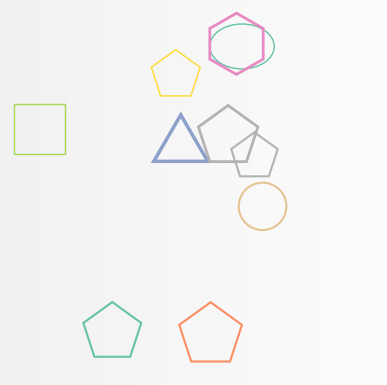[{"shape": "pentagon", "thickness": 1.5, "radius": 0.39, "center": [0.29, 0.137]}, {"shape": "oval", "thickness": 1, "radius": 0.42, "center": [0.624, 0.879]}, {"shape": "pentagon", "thickness": 1.5, "radius": 0.43, "center": [0.544, 0.13]}, {"shape": "triangle", "thickness": 2.5, "radius": 0.4, "center": [0.467, 0.621]}, {"shape": "hexagon", "thickness": 2, "radius": 0.4, "center": [0.61, 0.886]}, {"shape": "square", "thickness": 1, "radius": 0.33, "center": [0.102, 0.666]}, {"shape": "pentagon", "thickness": 1, "radius": 0.33, "center": [0.454, 0.805]}, {"shape": "circle", "thickness": 1.5, "radius": 0.31, "center": [0.678, 0.464]}, {"shape": "pentagon", "thickness": 2, "radius": 0.4, "center": [0.589, 0.645]}, {"shape": "pentagon", "thickness": 1.5, "radius": 0.32, "center": [0.657, 0.593]}]